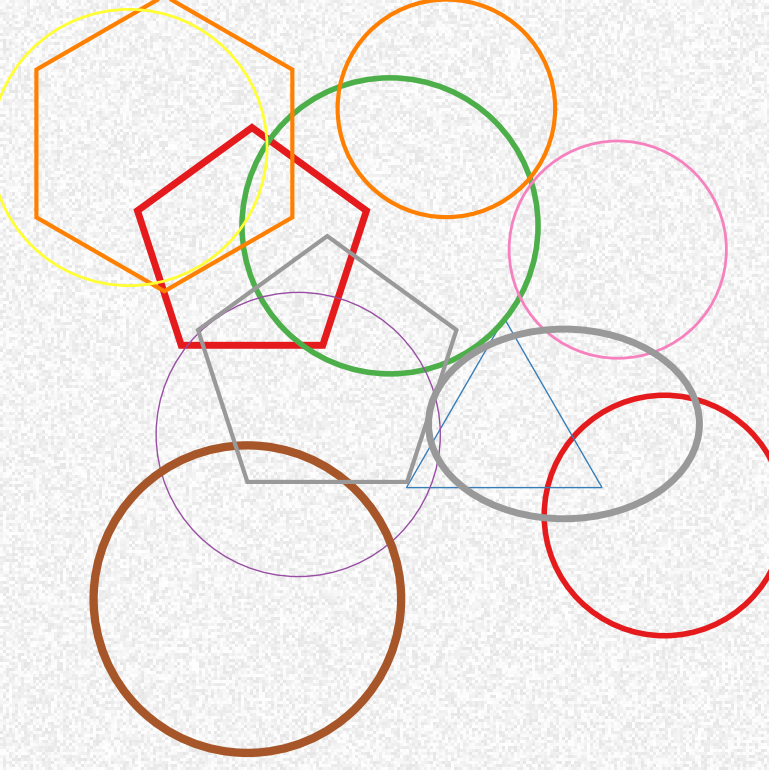[{"shape": "pentagon", "thickness": 2.5, "radius": 0.78, "center": [0.327, 0.678]}, {"shape": "circle", "thickness": 2, "radius": 0.78, "center": [0.863, 0.331]}, {"shape": "triangle", "thickness": 0.5, "radius": 0.73, "center": [0.655, 0.44]}, {"shape": "circle", "thickness": 2, "radius": 0.96, "center": [0.507, 0.707]}, {"shape": "circle", "thickness": 0.5, "radius": 0.92, "center": [0.387, 0.436]}, {"shape": "circle", "thickness": 1.5, "radius": 0.71, "center": [0.58, 0.859]}, {"shape": "hexagon", "thickness": 1.5, "radius": 0.96, "center": [0.213, 0.814]}, {"shape": "circle", "thickness": 1, "radius": 0.9, "center": [0.167, 0.808]}, {"shape": "circle", "thickness": 3, "radius": 1.0, "center": [0.321, 0.222]}, {"shape": "circle", "thickness": 1, "radius": 0.71, "center": [0.802, 0.676]}, {"shape": "oval", "thickness": 2.5, "radius": 0.88, "center": [0.732, 0.449]}, {"shape": "pentagon", "thickness": 1.5, "radius": 0.88, "center": [0.425, 0.517]}]